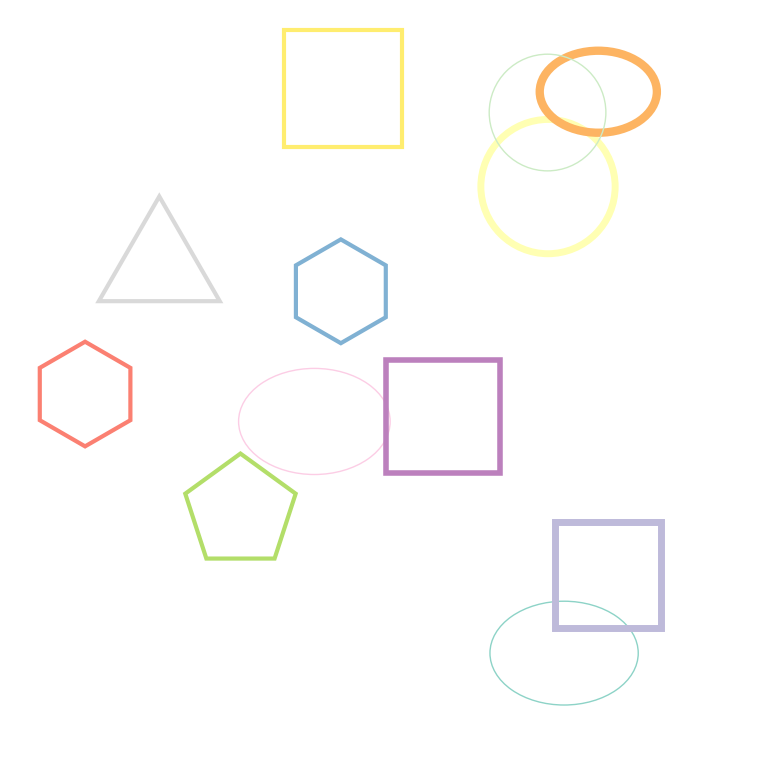[{"shape": "oval", "thickness": 0.5, "radius": 0.48, "center": [0.733, 0.152]}, {"shape": "circle", "thickness": 2.5, "radius": 0.44, "center": [0.712, 0.758]}, {"shape": "square", "thickness": 2.5, "radius": 0.34, "center": [0.79, 0.254]}, {"shape": "hexagon", "thickness": 1.5, "radius": 0.34, "center": [0.11, 0.488]}, {"shape": "hexagon", "thickness": 1.5, "radius": 0.34, "center": [0.443, 0.622]}, {"shape": "oval", "thickness": 3, "radius": 0.38, "center": [0.777, 0.881]}, {"shape": "pentagon", "thickness": 1.5, "radius": 0.38, "center": [0.312, 0.336]}, {"shape": "oval", "thickness": 0.5, "radius": 0.49, "center": [0.408, 0.453]}, {"shape": "triangle", "thickness": 1.5, "radius": 0.45, "center": [0.207, 0.654]}, {"shape": "square", "thickness": 2, "radius": 0.37, "center": [0.575, 0.46]}, {"shape": "circle", "thickness": 0.5, "radius": 0.38, "center": [0.711, 0.854]}, {"shape": "square", "thickness": 1.5, "radius": 0.38, "center": [0.445, 0.885]}]